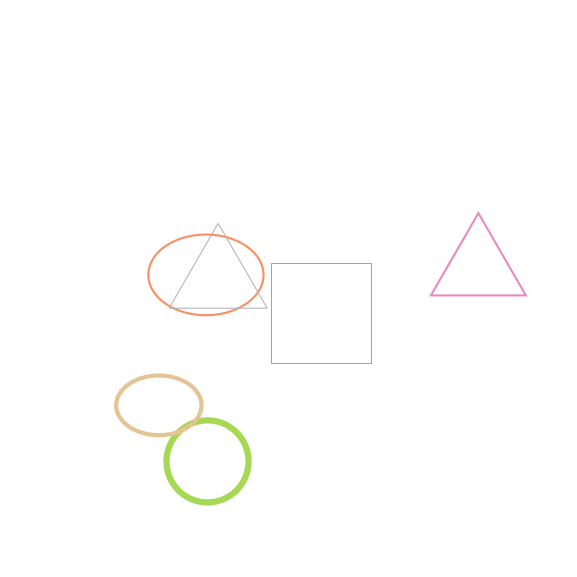[{"shape": "square", "thickness": 0.5, "radius": 0.43, "center": [0.555, 0.457]}, {"shape": "oval", "thickness": 1, "radius": 0.5, "center": [0.357, 0.523]}, {"shape": "triangle", "thickness": 1, "radius": 0.47, "center": [0.828, 0.535]}, {"shape": "circle", "thickness": 3, "radius": 0.36, "center": [0.359, 0.2]}, {"shape": "oval", "thickness": 2, "radius": 0.37, "center": [0.275, 0.297]}, {"shape": "triangle", "thickness": 0.5, "radius": 0.49, "center": [0.378, 0.514]}]